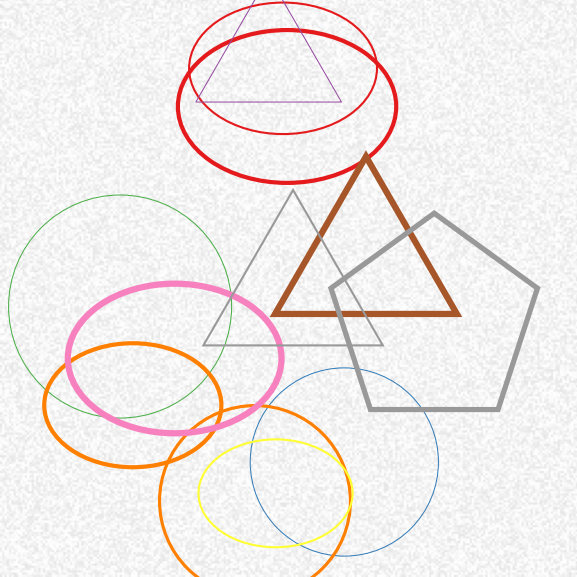[{"shape": "oval", "thickness": 1, "radius": 0.81, "center": [0.49, 0.881]}, {"shape": "oval", "thickness": 2, "radius": 0.95, "center": [0.497, 0.815]}, {"shape": "circle", "thickness": 0.5, "radius": 0.81, "center": [0.596, 0.199]}, {"shape": "circle", "thickness": 0.5, "radius": 0.97, "center": [0.208, 0.468]}, {"shape": "triangle", "thickness": 0.5, "radius": 0.73, "center": [0.465, 0.895]}, {"shape": "circle", "thickness": 1.5, "radius": 0.83, "center": [0.442, 0.132]}, {"shape": "oval", "thickness": 2, "radius": 0.77, "center": [0.23, 0.297]}, {"shape": "oval", "thickness": 1, "radius": 0.67, "center": [0.477, 0.145]}, {"shape": "triangle", "thickness": 3, "radius": 0.91, "center": [0.634, 0.546]}, {"shape": "oval", "thickness": 3, "radius": 0.93, "center": [0.302, 0.378]}, {"shape": "triangle", "thickness": 1, "radius": 0.9, "center": [0.508, 0.491]}, {"shape": "pentagon", "thickness": 2.5, "radius": 0.94, "center": [0.752, 0.442]}]